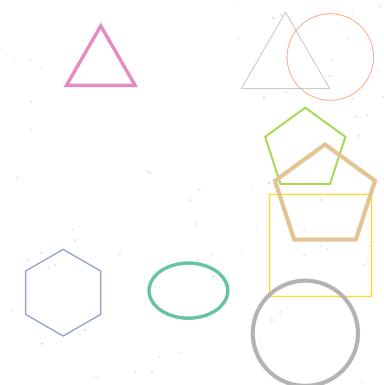[{"shape": "oval", "thickness": 2.5, "radius": 0.51, "center": [0.489, 0.245]}, {"shape": "circle", "thickness": 0.5, "radius": 0.56, "center": [0.858, 0.852]}, {"shape": "hexagon", "thickness": 1, "radius": 0.56, "center": [0.164, 0.24]}, {"shape": "triangle", "thickness": 2.5, "radius": 0.51, "center": [0.262, 0.83]}, {"shape": "pentagon", "thickness": 1.5, "radius": 0.55, "center": [0.793, 0.611]}, {"shape": "square", "thickness": 1, "radius": 0.66, "center": [0.832, 0.364]}, {"shape": "pentagon", "thickness": 3, "radius": 0.68, "center": [0.844, 0.488]}, {"shape": "triangle", "thickness": 0.5, "radius": 0.66, "center": [0.742, 0.836]}, {"shape": "circle", "thickness": 3, "radius": 0.68, "center": [0.793, 0.134]}]